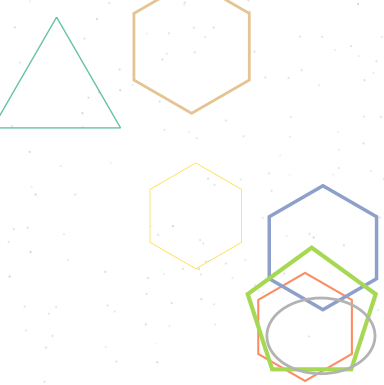[{"shape": "triangle", "thickness": 1, "radius": 0.96, "center": [0.147, 0.764]}, {"shape": "hexagon", "thickness": 1.5, "radius": 0.7, "center": [0.792, 0.151]}, {"shape": "hexagon", "thickness": 2.5, "radius": 0.8, "center": [0.839, 0.357]}, {"shape": "pentagon", "thickness": 3, "radius": 0.87, "center": [0.81, 0.182]}, {"shape": "hexagon", "thickness": 0.5, "radius": 0.69, "center": [0.509, 0.439]}, {"shape": "hexagon", "thickness": 2, "radius": 0.87, "center": [0.498, 0.879]}, {"shape": "oval", "thickness": 2, "radius": 0.7, "center": [0.834, 0.128]}]